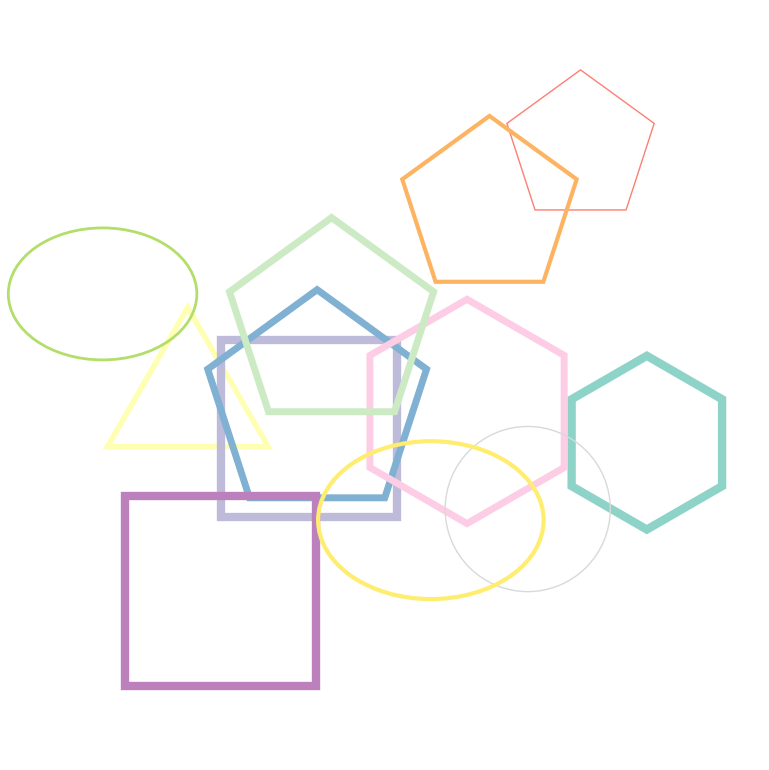[{"shape": "hexagon", "thickness": 3, "radius": 0.56, "center": [0.84, 0.425]}, {"shape": "triangle", "thickness": 2, "radius": 0.6, "center": [0.244, 0.48]}, {"shape": "square", "thickness": 3, "radius": 0.57, "center": [0.401, 0.444]}, {"shape": "pentagon", "thickness": 0.5, "radius": 0.5, "center": [0.754, 0.809]}, {"shape": "pentagon", "thickness": 2.5, "radius": 0.75, "center": [0.412, 0.474]}, {"shape": "pentagon", "thickness": 1.5, "radius": 0.6, "center": [0.636, 0.73]}, {"shape": "oval", "thickness": 1, "radius": 0.61, "center": [0.133, 0.618]}, {"shape": "hexagon", "thickness": 2.5, "radius": 0.73, "center": [0.607, 0.466]}, {"shape": "circle", "thickness": 0.5, "radius": 0.54, "center": [0.685, 0.339]}, {"shape": "square", "thickness": 3, "radius": 0.62, "center": [0.286, 0.233]}, {"shape": "pentagon", "thickness": 2.5, "radius": 0.7, "center": [0.431, 0.578]}, {"shape": "oval", "thickness": 1.5, "radius": 0.73, "center": [0.56, 0.324]}]